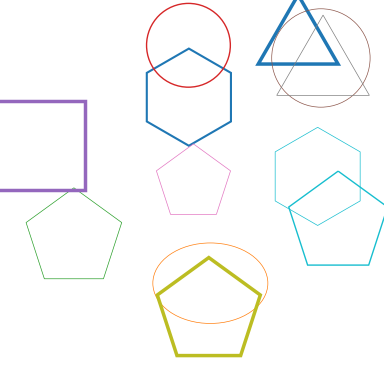[{"shape": "triangle", "thickness": 2.5, "radius": 0.6, "center": [0.774, 0.894]}, {"shape": "hexagon", "thickness": 1.5, "radius": 0.63, "center": [0.491, 0.748]}, {"shape": "oval", "thickness": 0.5, "radius": 0.75, "center": [0.546, 0.264]}, {"shape": "pentagon", "thickness": 0.5, "radius": 0.65, "center": [0.192, 0.382]}, {"shape": "circle", "thickness": 1, "radius": 0.54, "center": [0.489, 0.882]}, {"shape": "square", "thickness": 2.5, "radius": 0.58, "center": [0.104, 0.623]}, {"shape": "circle", "thickness": 0.5, "radius": 0.64, "center": [0.834, 0.849]}, {"shape": "pentagon", "thickness": 0.5, "radius": 0.51, "center": [0.503, 0.525]}, {"shape": "triangle", "thickness": 0.5, "radius": 0.69, "center": [0.839, 0.822]}, {"shape": "pentagon", "thickness": 2.5, "radius": 0.7, "center": [0.542, 0.19]}, {"shape": "pentagon", "thickness": 1, "radius": 0.67, "center": [0.878, 0.421]}, {"shape": "hexagon", "thickness": 0.5, "radius": 0.64, "center": [0.825, 0.542]}]